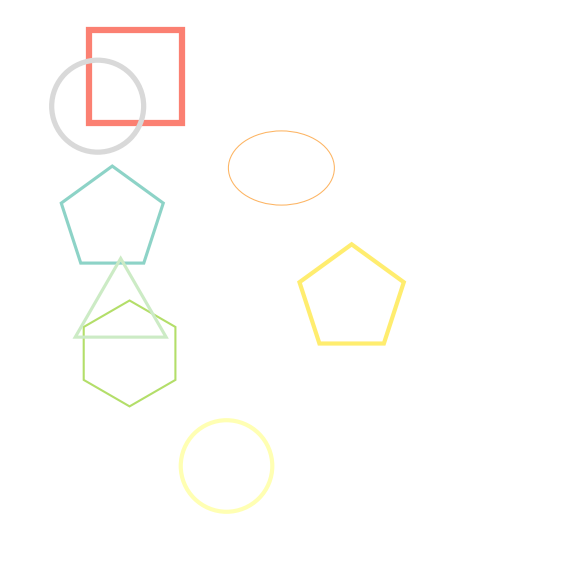[{"shape": "pentagon", "thickness": 1.5, "radius": 0.46, "center": [0.194, 0.619]}, {"shape": "circle", "thickness": 2, "radius": 0.4, "center": [0.392, 0.192]}, {"shape": "square", "thickness": 3, "radius": 0.4, "center": [0.235, 0.866]}, {"shape": "oval", "thickness": 0.5, "radius": 0.46, "center": [0.487, 0.708]}, {"shape": "hexagon", "thickness": 1, "radius": 0.46, "center": [0.224, 0.387]}, {"shape": "circle", "thickness": 2.5, "radius": 0.4, "center": [0.169, 0.815]}, {"shape": "triangle", "thickness": 1.5, "radius": 0.45, "center": [0.209, 0.461]}, {"shape": "pentagon", "thickness": 2, "radius": 0.47, "center": [0.609, 0.481]}]